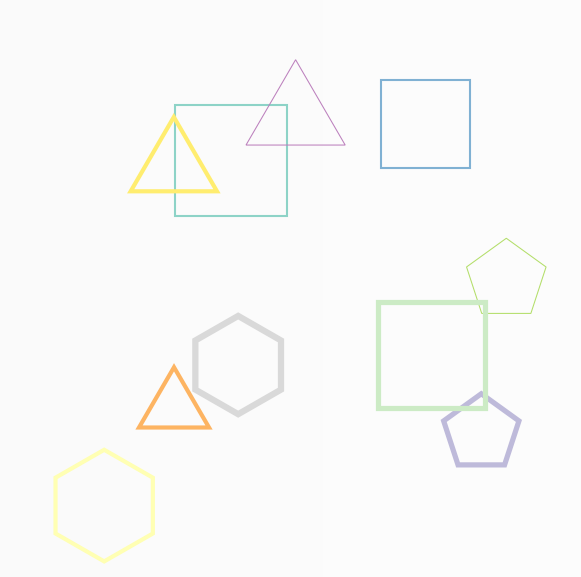[{"shape": "square", "thickness": 1, "radius": 0.48, "center": [0.397, 0.721]}, {"shape": "hexagon", "thickness": 2, "radius": 0.48, "center": [0.179, 0.124]}, {"shape": "pentagon", "thickness": 2.5, "radius": 0.34, "center": [0.828, 0.249]}, {"shape": "square", "thickness": 1, "radius": 0.38, "center": [0.732, 0.785]}, {"shape": "triangle", "thickness": 2, "radius": 0.35, "center": [0.299, 0.294]}, {"shape": "pentagon", "thickness": 0.5, "radius": 0.36, "center": [0.871, 0.515]}, {"shape": "hexagon", "thickness": 3, "radius": 0.43, "center": [0.41, 0.367]}, {"shape": "triangle", "thickness": 0.5, "radius": 0.49, "center": [0.509, 0.797]}, {"shape": "square", "thickness": 2.5, "radius": 0.46, "center": [0.742, 0.385]}, {"shape": "triangle", "thickness": 2, "radius": 0.43, "center": [0.299, 0.711]}]